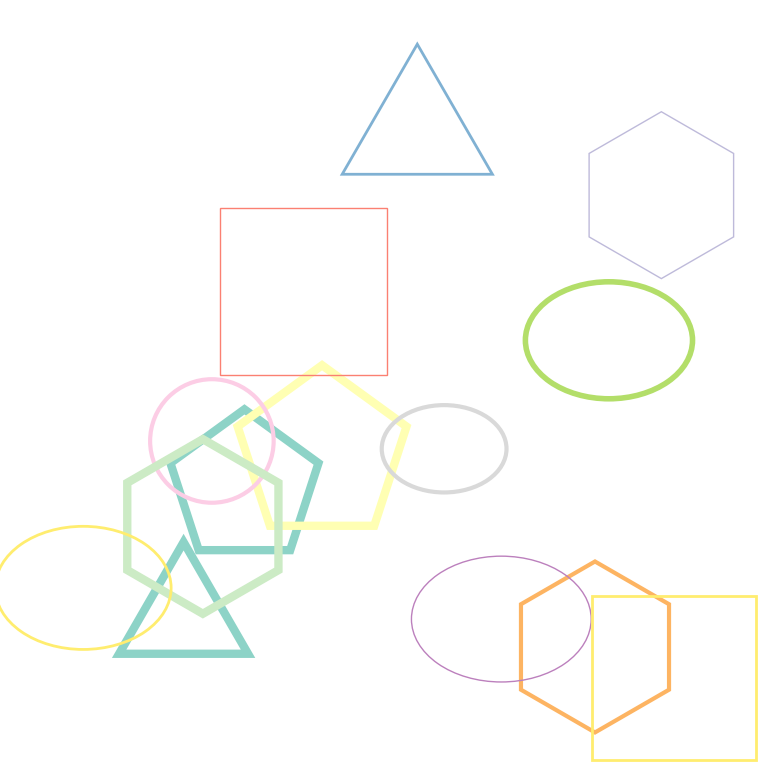[{"shape": "triangle", "thickness": 3, "radius": 0.48, "center": [0.238, 0.199]}, {"shape": "pentagon", "thickness": 3, "radius": 0.51, "center": [0.317, 0.367]}, {"shape": "pentagon", "thickness": 3, "radius": 0.58, "center": [0.418, 0.41]}, {"shape": "hexagon", "thickness": 0.5, "radius": 0.54, "center": [0.859, 0.747]}, {"shape": "square", "thickness": 0.5, "radius": 0.54, "center": [0.394, 0.621]}, {"shape": "triangle", "thickness": 1, "radius": 0.56, "center": [0.542, 0.83]}, {"shape": "hexagon", "thickness": 1.5, "radius": 0.56, "center": [0.773, 0.16]}, {"shape": "oval", "thickness": 2, "radius": 0.54, "center": [0.791, 0.558]}, {"shape": "circle", "thickness": 1.5, "radius": 0.4, "center": [0.275, 0.427]}, {"shape": "oval", "thickness": 1.5, "radius": 0.41, "center": [0.577, 0.417]}, {"shape": "oval", "thickness": 0.5, "radius": 0.58, "center": [0.651, 0.196]}, {"shape": "hexagon", "thickness": 3, "radius": 0.57, "center": [0.263, 0.316]}, {"shape": "oval", "thickness": 1, "radius": 0.57, "center": [0.108, 0.237]}, {"shape": "square", "thickness": 1, "radius": 0.53, "center": [0.876, 0.119]}]